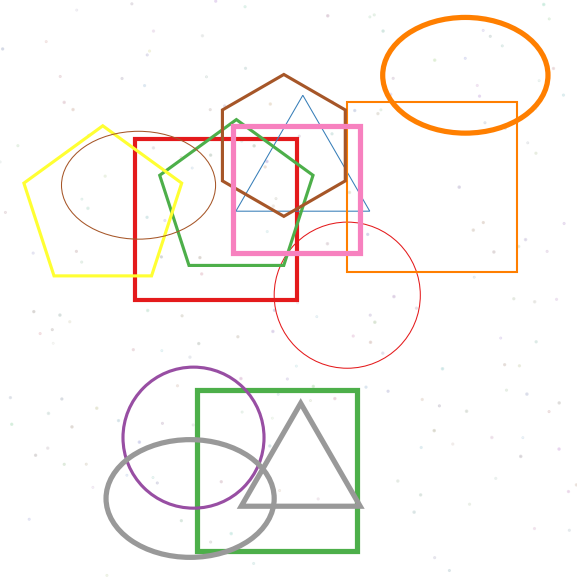[{"shape": "square", "thickness": 2, "radius": 0.7, "center": [0.374, 0.619]}, {"shape": "circle", "thickness": 0.5, "radius": 0.63, "center": [0.601, 0.488]}, {"shape": "triangle", "thickness": 0.5, "radius": 0.67, "center": [0.524, 0.7]}, {"shape": "square", "thickness": 2.5, "radius": 0.7, "center": [0.48, 0.185]}, {"shape": "pentagon", "thickness": 1.5, "radius": 0.7, "center": [0.409, 0.652]}, {"shape": "circle", "thickness": 1.5, "radius": 0.61, "center": [0.335, 0.241]}, {"shape": "square", "thickness": 1, "radius": 0.74, "center": [0.749, 0.675]}, {"shape": "oval", "thickness": 2.5, "radius": 0.72, "center": [0.806, 0.869]}, {"shape": "pentagon", "thickness": 1.5, "radius": 0.72, "center": [0.178, 0.638]}, {"shape": "hexagon", "thickness": 1.5, "radius": 0.61, "center": [0.492, 0.747]}, {"shape": "oval", "thickness": 0.5, "radius": 0.67, "center": [0.24, 0.678]}, {"shape": "square", "thickness": 2.5, "radius": 0.55, "center": [0.513, 0.671]}, {"shape": "triangle", "thickness": 2.5, "radius": 0.59, "center": [0.521, 0.182]}, {"shape": "oval", "thickness": 2.5, "radius": 0.73, "center": [0.329, 0.136]}]